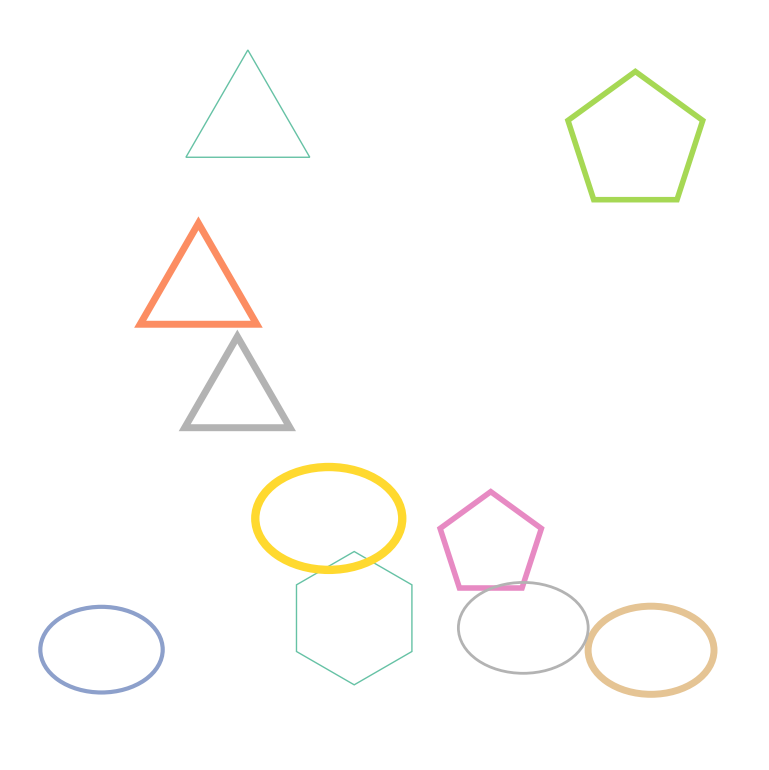[{"shape": "hexagon", "thickness": 0.5, "radius": 0.43, "center": [0.46, 0.197]}, {"shape": "triangle", "thickness": 0.5, "radius": 0.46, "center": [0.322, 0.842]}, {"shape": "triangle", "thickness": 2.5, "radius": 0.44, "center": [0.258, 0.623]}, {"shape": "oval", "thickness": 1.5, "radius": 0.4, "center": [0.132, 0.156]}, {"shape": "pentagon", "thickness": 2, "radius": 0.35, "center": [0.637, 0.292]}, {"shape": "pentagon", "thickness": 2, "radius": 0.46, "center": [0.825, 0.815]}, {"shape": "oval", "thickness": 3, "radius": 0.48, "center": [0.427, 0.327]}, {"shape": "oval", "thickness": 2.5, "radius": 0.41, "center": [0.846, 0.156]}, {"shape": "oval", "thickness": 1, "radius": 0.42, "center": [0.68, 0.185]}, {"shape": "triangle", "thickness": 2.5, "radius": 0.39, "center": [0.308, 0.484]}]